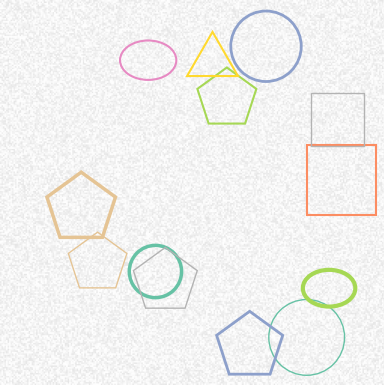[{"shape": "circle", "thickness": 2.5, "radius": 0.34, "center": [0.404, 0.295]}, {"shape": "circle", "thickness": 1, "radius": 0.49, "center": [0.797, 0.124]}, {"shape": "square", "thickness": 1.5, "radius": 0.45, "center": [0.886, 0.532]}, {"shape": "pentagon", "thickness": 2, "radius": 0.45, "center": [0.648, 0.101]}, {"shape": "circle", "thickness": 2, "radius": 0.46, "center": [0.691, 0.88]}, {"shape": "oval", "thickness": 1.5, "radius": 0.37, "center": [0.385, 0.844]}, {"shape": "pentagon", "thickness": 1.5, "radius": 0.4, "center": [0.589, 0.744]}, {"shape": "oval", "thickness": 3, "radius": 0.34, "center": [0.855, 0.251]}, {"shape": "triangle", "thickness": 1.5, "radius": 0.38, "center": [0.552, 0.841]}, {"shape": "pentagon", "thickness": 1, "radius": 0.4, "center": [0.254, 0.317]}, {"shape": "pentagon", "thickness": 2.5, "radius": 0.47, "center": [0.211, 0.459]}, {"shape": "square", "thickness": 1, "radius": 0.35, "center": [0.877, 0.689]}, {"shape": "pentagon", "thickness": 1, "radius": 0.44, "center": [0.429, 0.27]}]